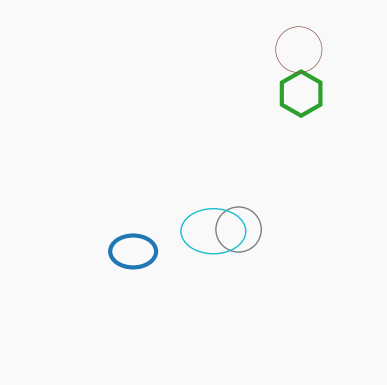[{"shape": "oval", "thickness": 3, "radius": 0.3, "center": [0.344, 0.347]}, {"shape": "hexagon", "thickness": 3, "radius": 0.29, "center": [0.777, 0.757]}, {"shape": "circle", "thickness": 0.5, "radius": 0.3, "center": [0.771, 0.871]}, {"shape": "circle", "thickness": 1, "radius": 0.29, "center": [0.616, 0.404]}, {"shape": "oval", "thickness": 1, "radius": 0.42, "center": [0.551, 0.399]}]